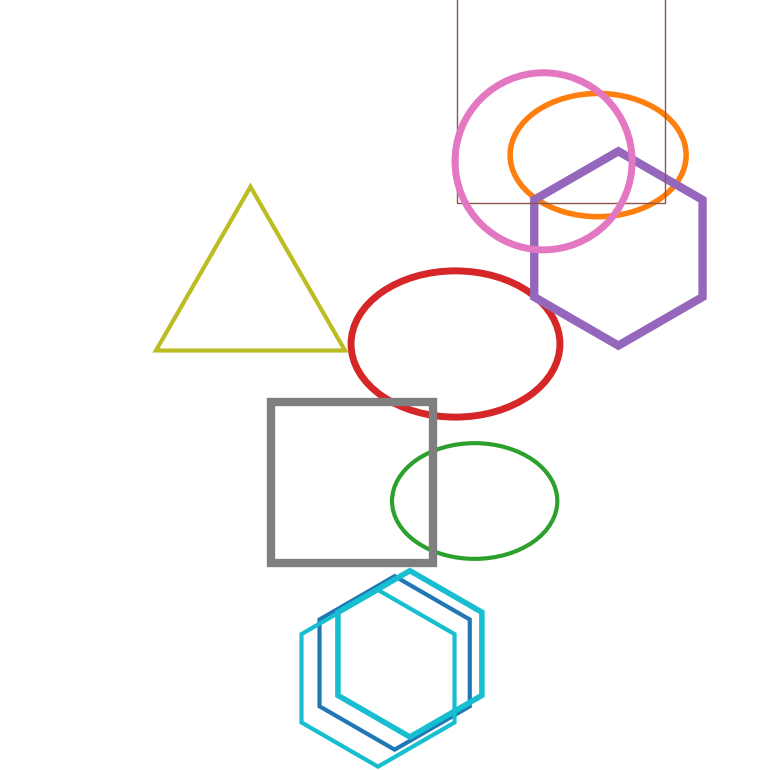[{"shape": "hexagon", "thickness": 1.5, "radius": 0.56, "center": [0.513, 0.139]}, {"shape": "oval", "thickness": 2, "radius": 0.57, "center": [0.777, 0.799]}, {"shape": "oval", "thickness": 1.5, "radius": 0.54, "center": [0.616, 0.349]}, {"shape": "oval", "thickness": 2.5, "radius": 0.68, "center": [0.592, 0.553]}, {"shape": "hexagon", "thickness": 3, "radius": 0.63, "center": [0.803, 0.677]}, {"shape": "square", "thickness": 0.5, "radius": 0.68, "center": [0.728, 0.871]}, {"shape": "circle", "thickness": 2.5, "radius": 0.57, "center": [0.706, 0.791]}, {"shape": "square", "thickness": 3, "radius": 0.52, "center": [0.457, 0.373]}, {"shape": "triangle", "thickness": 1.5, "radius": 0.71, "center": [0.325, 0.616]}, {"shape": "hexagon", "thickness": 2, "radius": 0.54, "center": [0.532, 0.151]}, {"shape": "hexagon", "thickness": 1.5, "radius": 0.57, "center": [0.491, 0.119]}]